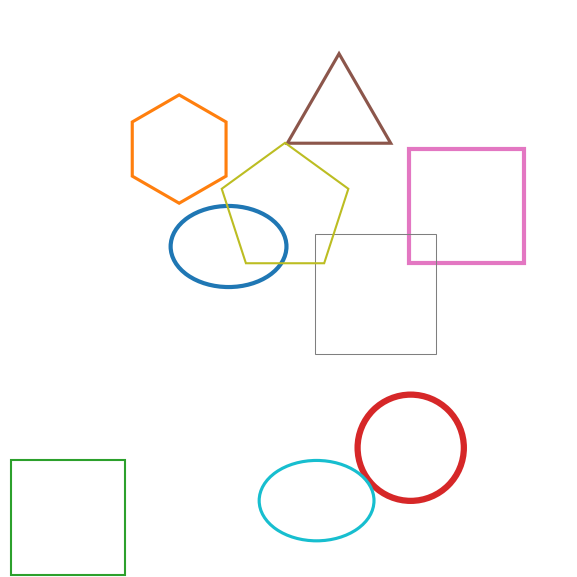[{"shape": "oval", "thickness": 2, "radius": 0.5, "center": [0.396, 0.572]}, {"shape": "hexagon", "thickness": 1.5, "radius": 0.47, "center": [0.31, 0.741]}, {"shape": "square", "thickness": 1, "radius": 0.49, "center": [0.118, 0.103]}, {"shape": "circle", "thickness": 3, "radius": 0.46, "center": [0.711, 0.224]}, {"shape": "triangle", "thickness": 1.5, "radius": 0.52, "center": [0.587, 0.803]}, {"shape": "square", "thickness": 2, "radius": 0.5, "center": [0.808, 0.642]}, {"shape": "square", "thickness": 0.5, "radius": 0.52, "center": [0.65, 0.49]}, {"shape": "pentagon", "thickness": 1, "radius": 0.58, "center": [0.494, 0.637]}, {"shape": "oval", "thickness": 1.5, "radius": 0.5, "center": [0.548, 0.132]}]